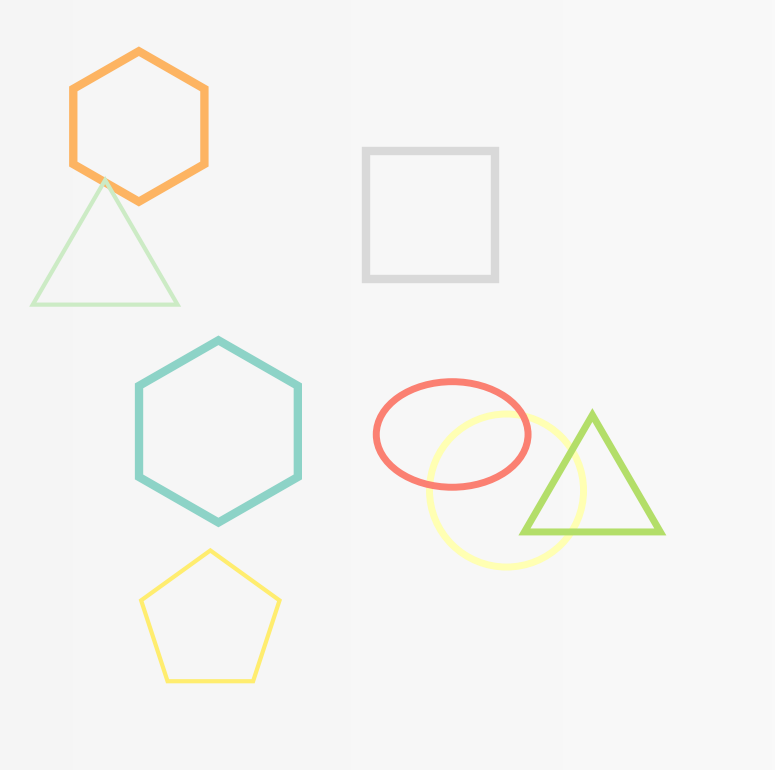[{"shape": "hexagon", "thickness": 3, "radius": 0.59, "center": [0.282, 0.44]}, {"shape": "circle", "thickness": 2.5, "radius": 0.5, "center": [0.654, 0.363]}, {"shape": "oval", "thickness": 2.5, "radius": 0.49, "center": [0.583, 0.436]}, {"shape": "hexagon", "thickness": 3, "radius": 0.49, "center": [0.179, 0.836]}, {"shape": "triangle", "thickness": 2.5, "radius": 0.51, "center": [0.764, 0.36]}, {"shape": "square", "thickness": 3, "radius": 0.41, "center": [0.555, 0.721]}, {"shape": "triangle", "thickness": 1.5, "radius": 0.54, "center": [0.136, 0.658]}, {"shape": "pentagon", "thickness": 1.5, "radius": 0.47, "center": [0.271, 0.191]}]